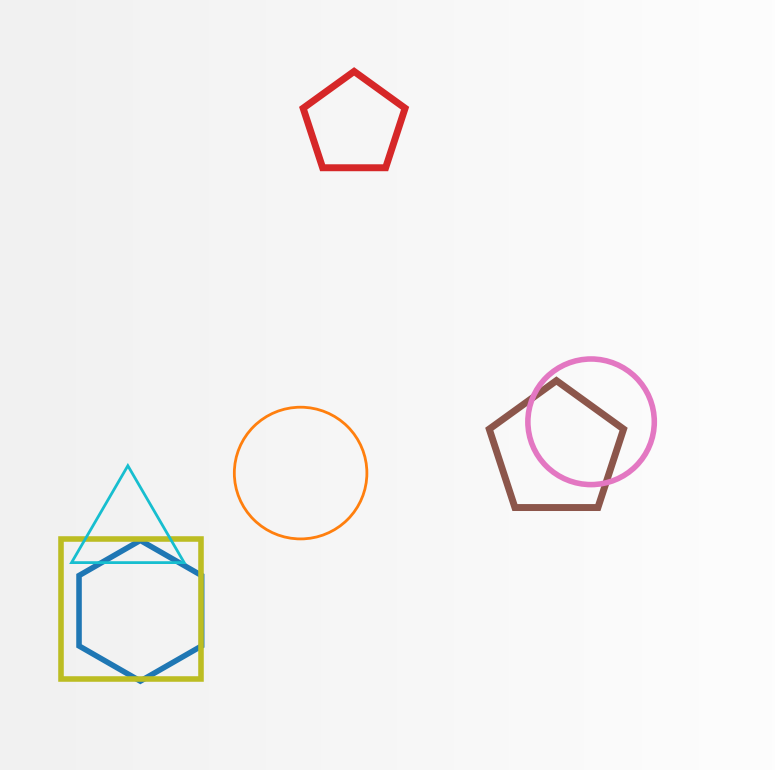[{"shape": "hexagon", "thickness": 2, "radius": 0.46, "center": [0.181, 0.207]}, {"shape": "circle", "thickness": 1, "radius": 0.43, "center": [0.388, 0.386]}, {"shape": "pentagon", "thickness": 2.5, "radius": 0.35, "center": [0.457, 0.838]}, {"shape": "pentagon", "thickness": 2.5, "radius": 0.46, "center": [0.718, 0.415]}, {"shape": "circle", "thickness": 2, "radius": 0.41, "center": [0.763, 0.452]}, {"shape": "square", "thickness": 2, "radius": 0.45, "center": [0.169, 0.209]}, {"shape": "triangle", "thickness": 1, "radius": 0.42, "center": [0.165, 0.311]}]